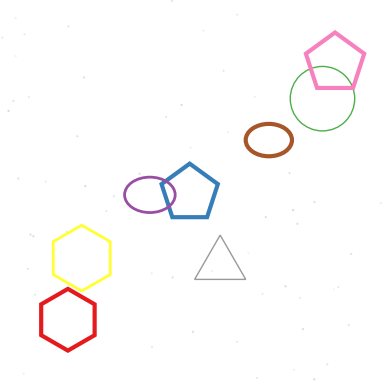[{"shape": "hexagon", "thickness": 3, "radius": 0.4, "center": [0.176, 0.169]}, {"shape": "pentagon", "thickness": 3, "radius": 0.38, "center": [0.493, 0.498]}, {"shape": "circle", "thickness": 1, "radius": 0.42, "center": [0.838, 0.744]}, {"shape": "oval", "thickness": 2, "radius": 0.33, "center": [0.389, 0.494]}, {"shape": "hexagon", "thickness": 2, "radius": 0.43, "center": [0.212, 0.33]}, {"shape": "oval", "thickness": 3, "radius": 0.3, "center": [0.698, 0.636]}, {"shape": "pentagon", "thickness": 3, "radius": 0.4, "center": [0.87, 0.836]}, {"shape": "triangle", "thickness": 1, "radius": 0.38, "center": [0.572, 0.313]}]